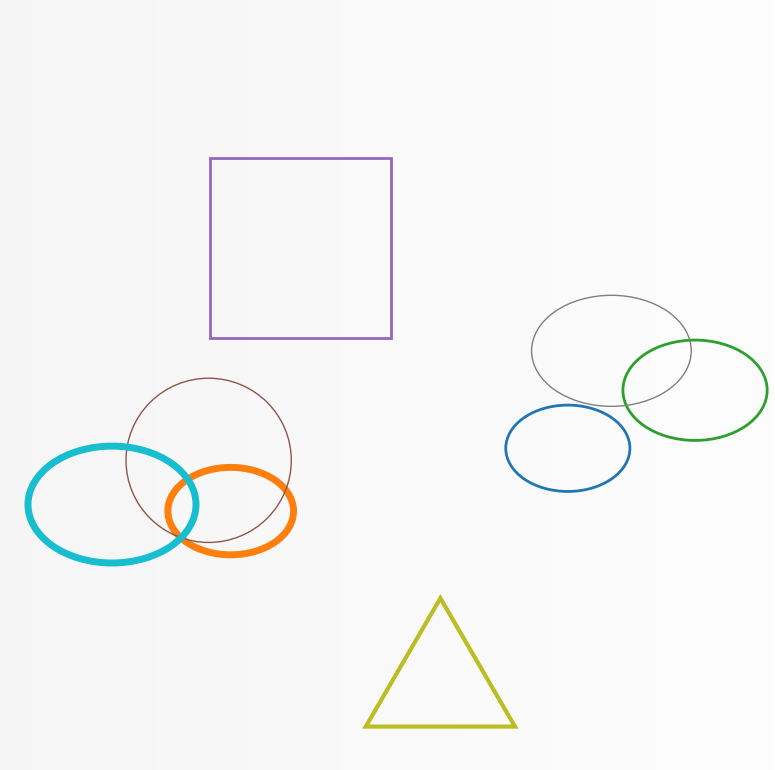[{"shape": "oval", "thickness": 1, "radius": 0.4, "center": [0.733, 0.418]}, {"shape": "oval", "thickness": 2.5, "radius": 0.41, "center": [0.298, 0.336]}, {"shape": "oval", "thickness": 1, "radius": 0.47, "center": [0.897, 0.493]}, {"shape": "square", "thickness": 1, "radius": 0.58, "center": [0.387, 0.678]}, {"shape": "circle", "thickness": 0.5, "radius": 0.53, "center": [0.269, 0.402]}, {"shape": "oval", "thickness": 0.5, "radius": 0.52, "center": [0.789, 0.544]}, {"shape": "triangle", "thickness": 1.5, "radius": 0.56, "center": [0.568, 0.112]}, {"shape": "oval", "thickness": 2.5, "radius": 0.54, "center": [0.145, 0.345]}]